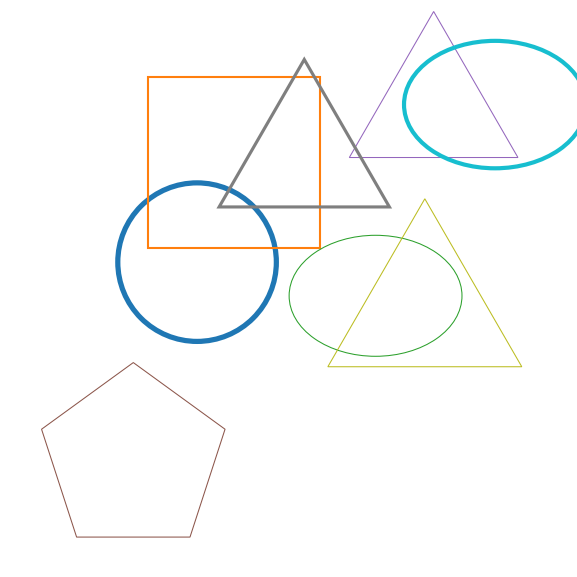[{"shape": "circle", "thickness": 2.5, "radius": 0.69, "center": [0.341, 0.545]}, {"shape": "square", "thickness": 1, "radius": 0.74, "center": [0.405, 0.718]}, {"shape": "oval", "thickness": 0.5, "radius": 0.75, "center": [0.65, 0.487]}, {"shape": "triangle", "thickness": 0.5, "radius": 0.84, "center": [0.751, 0.811]}, {"shape": "pentagon", "thickness": 0.5, "radius": 0.84, "center": [0.231, 0.204]}, {"shape": "triangle", "thickness": 1.5, "radius": 0.85, "center": [0.527, 0.726]}, {"shape": "triangle", "thickness": 0.5, "radius": 0.97, "center": [0.736, 0.461]}, {"shape": "oval", "thickness": 2, "radius": 0.79, "center": [0.857, 0.818]}]